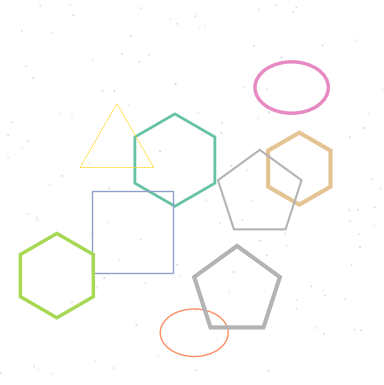[{"shape": "hexagon", "thickness": 2, "radius": 0.6, "center": [0.454, 0.584]}, {"shape": "oval", "thickness": 1, "radius": 0.44, "center": [0.504, 0.136]}, {"shape": "square", "thickness": 1, "radius": 0.53, "center": [0.344, 0.397]}, {"shape": "oval", "thickness": 2.5, "radius": 0.48, "center": [0.758, 0.773]}, {"shape": "hexagon", "thickness": 2.5, "radius": 0.55, "center": [0.148, 0.284]}, {"shape": "triangle", "thickness": 0.5, "radius": 0.55, "center": [0.304, 0.62]}, {"shape": "hexagon", "thickness": 3, "radius": 0.47, "center": [0.778, 0.562]}, {"shape": "pentagon", "thickness": 1.5, "radius": 0.57, "center": [0.675, 0.497]}, {"shape": "pentagon", "thickness": 3, "radius": 0.59, "center": [0.616, 0.244]}]